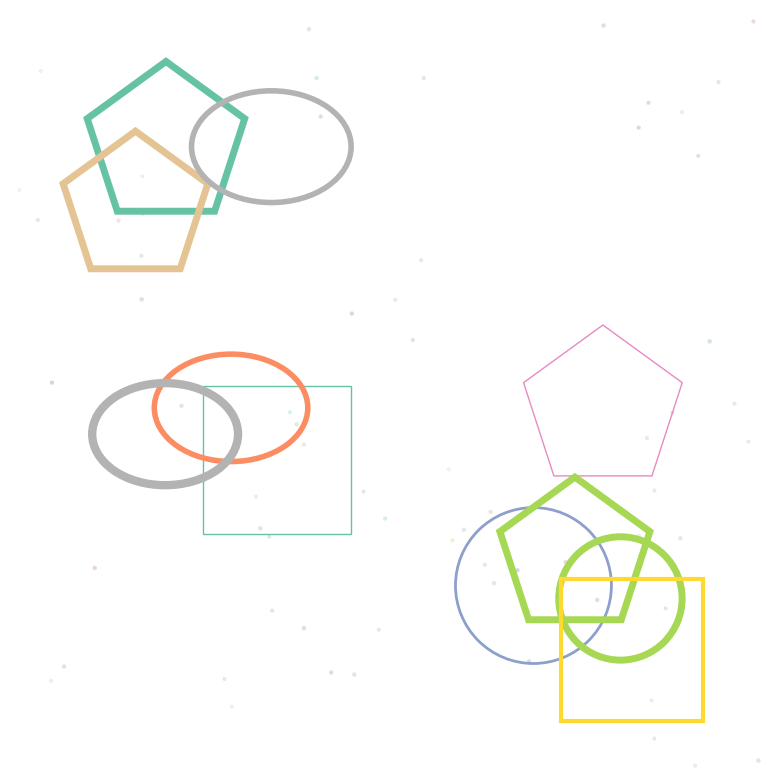[{"shape": "pentagon", "thickness": 2.5, "radius": 0.54, "center": [0.216, 0.813]}, {"shape": "square", "thickness": 0.5, "radius": 0.48, "center": [0.36, 0.403]}, {"shape": "oval", "thickness": 2, "radius": 0.5, "center": [0.3, 0.47]}, {"shape": "circle", "thickness": 1, "radius": 0.51, "center": [0.693, 0.24]}, {"shape": "pentagon", "thickness": 0.5, "radius": 0.54, "center": [0.783, 0.47]}, {"shape": "circle", "thickness": 2.5, "radius": 0.4, "center": [0.806, 0.223]}, {"shape": "pentagon", "thickness": 2.5, "radius": 0.51, "center": [0.747, 0.278]}, {"shape": "square", "thickness": 1.5, "radius": 0.46, "center": [0.82, 0.155]}, {"shape": "pentagon", "thickness": 2.5, "radius": 0.49, "center": [0.176, 0.731]}, {"shape": "oval", "thickness": 2, "radius": 0.52, "center": [0.352, 0.81]}, {"shape": "oval", "thickness": 3, "radius": 0.47, "center": [0.214, 0.436]}]